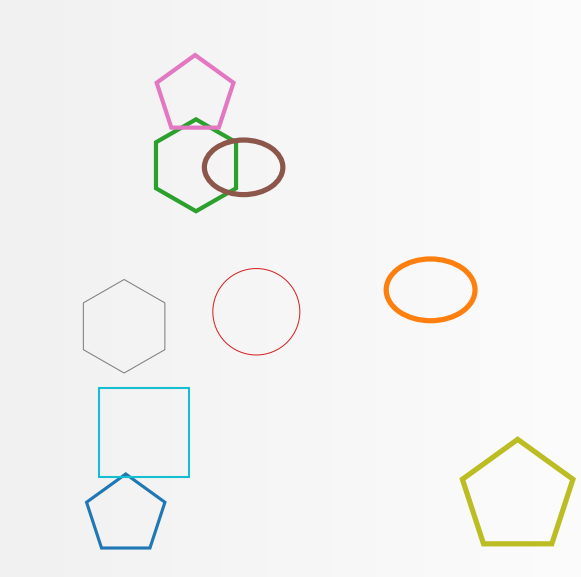[{"shape": "pentagon", "thickness": 1.5, "radius": 0.35, "center": [0.216, 0.108]}, {"shape": "oval", "thickness": 2.5, "radius": 0.38, "center": [0.741, 0.497]}, {"shape": "hexagon", "thickness": 2, "radius": 0.4, "center": [0.337, 0.713]}, {"shape": "circle", "thickness": 0.5, "radius": 0.37, "center": [0.441, 0.459]}, {"shape": "oval", "thickness": 2.5, "radius": 0.34, "center": [0.419, 0.709]}, {"shape": "pentagon", "thickness": 2, "radius": 0.35, "center": [0.336, 0.834]}, {"shape": "hexagon", "thickness": 0.5, "radius": 0.4, "center": [0.214, 0.434]}, {"shape": "pentagon", "thickness": 2.5, "radius": 0.5, "center": [0.891, 0.138]}, {"shape": "square", "thickness": 1, "radius": 0.39, "center": [0.247, 0.25]}]